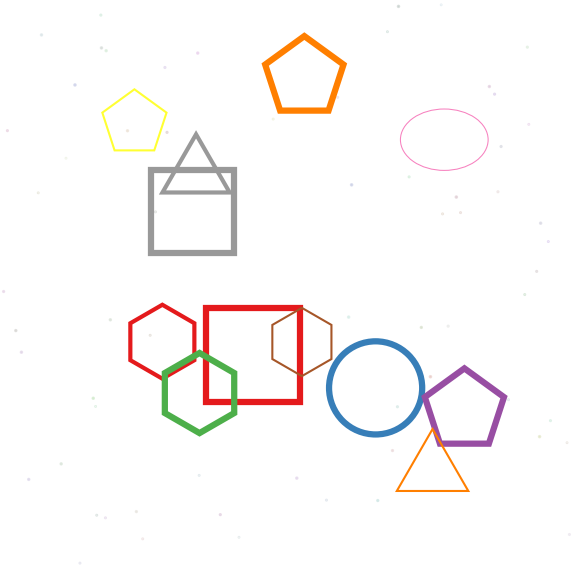[{"shape": "hexagon", "thickness": 2, "radius": 0.32, "center": [0.281, 0.407]}, {"shape": "square", "thickness": 3, "radius": 0.41, "center": [0.439, 0.384]}, {"shape": "circle", "thickness": 3, "radius": 0.4, "center": [0.65, 0.327]}, {"shape": "hexagon", "thickness": 3, "radius": 0.35, "center": [0.346, 0.319]}, {"shape": "pentagon", "thickness": 3, "radius": 0.36, "center": [0.804, 0.289]}, {"shape": "triangle", "thickness": 1, "radius": 0.36, "center": [0.749, 0.185]}, {"shape": "pentagon", "thickness": 3, "radius": 0.36, "center": [0.527, 0.865]}, {"shape": "pentagon", "thickness": 1, "radius": 0.29, "center": [0.233, 0.786]}, {"shape": "hexagon", "thickness": 1, "radius": 0.3, "center": [0.523, 0.407]}, {"shape": "oval", "thickness": 0.5, "radius": 0.38, "center": [0.769, 0.757]}, {"shape": "triangle", "thickness": 2, "radius": 0.34, "center": [0.339, 0.699]}, {"shape": "square", "thickness": 3, "radius": 0.36, "center": [0.333, 0.633]}]